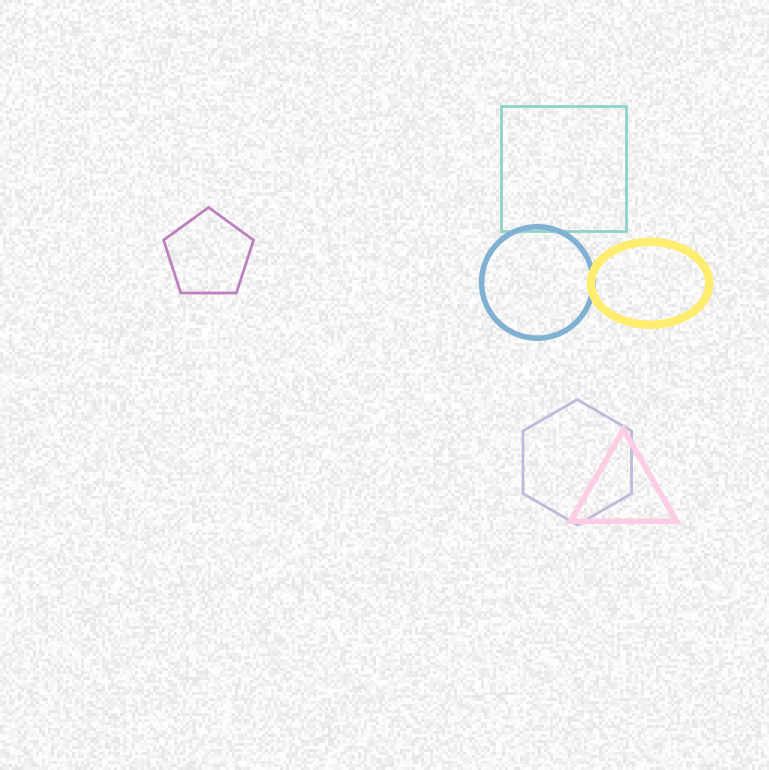[{"shape": "square", "thickness": 1, "radius": 0.41, "center": [0.732, 0.781]}, {"shape": "hexagon", "thickness": 1, "radius": 0.41, "center": [0.75, 0.4]}, {"shape": "circle", "thickness": 2, "radius": 0.36, "center": [0.698, 0.633]}, {"shape": "triangle", "thickness": 2, "radius": 0.4, "center": [0.81, 0.363]}, {"shape": "pentagon", "thickness": 1, "radius": 0.31, "center": [0.271, 0.669]}, {"shape": "oval", "thickness": 3, "radius": 0.38, "center": [0.844, 0.632]}]